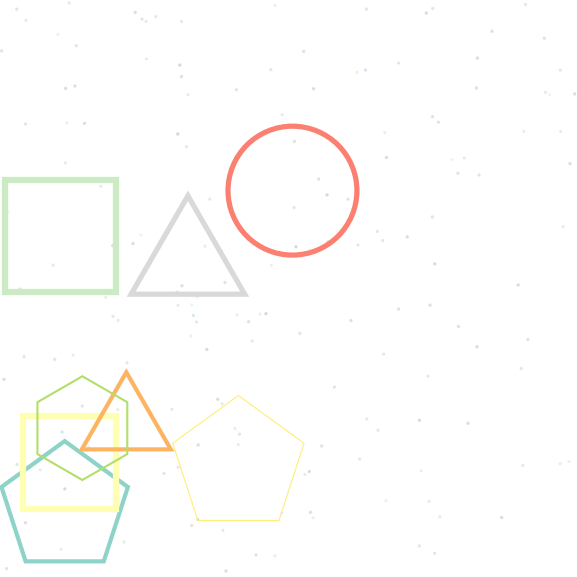[{"shape": "pentagon", "thickness": 2, "radius": 0.58, "center": [0.112, 0.12]}, {"shape": "square", "thickness": 3, "radius": 0.4, "center": [0.121, 0.198]}, {"shape": "circle", "thickness": 2.5, "radius": 0.56, "center": [0.506, 0.669]}, {"shape": "triangle", "thickness": 2, "radius": 0.45, "center": [0.219, 0.266]}, {"shape": "hexagon", "thickness": 1, "radius": 0.45, "center": [0.143, 0.258]}, {"shape": "triangle", "thickness": 2.5, "radius": 0.57, "center": [0.325, 0.547]}, {"shape": "square", "thickness": 3, "radius": 0.48, "center": [0.105, 0.59]}, {"shape": "pentagon", "thickness": 0.5, "radius": 0.6, "center": [0.413, 0.195]}]